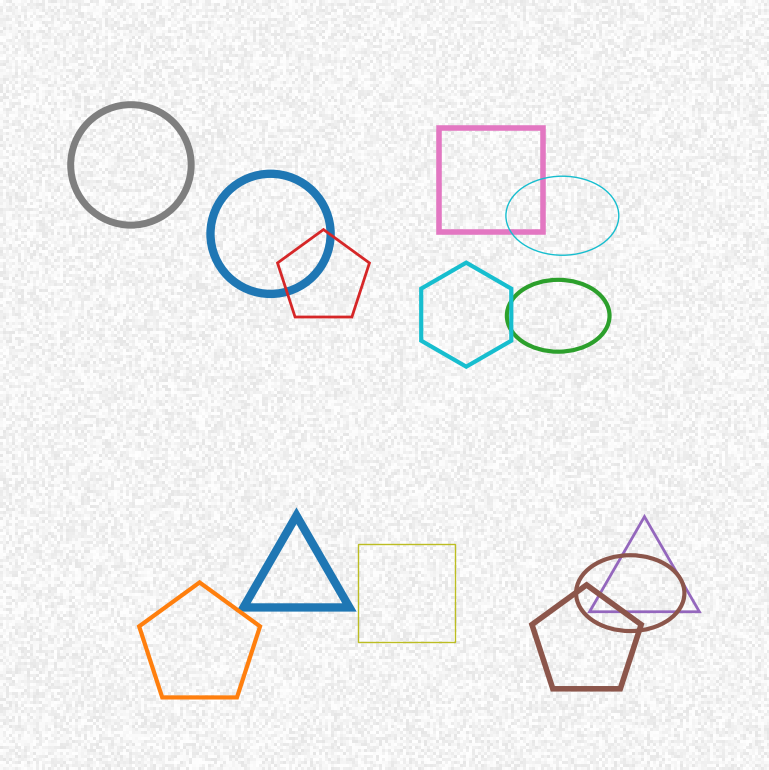[{"shape": "triangle", "thickness": 3, "radius": 0.4, "center": [0.385, 0.251]}, {"shape": "circle", "thickness": 3, "radius": 0.39, "center": [0.351, 0.696]}, {"shape": "pentagon", "thickness": 1.5, "radius": 0.41, "center": [0.259, 0.161]}, {"shape": "oval", "thickness": 1.5, "radius": 0.33, "center": [0.725, 0.59]}, {"shape": "pentagon", "thickness": 1, "radius": 0.31, "center": [0.42, 0.639]}, {"shape": "triangle", "thickness": 1, "radius": 0.41, "center": [0.837, 0.247]}, {"shape": "oval", "thickness": 1.5, "radius": 0.35, "center": [0.818, 0.23]}, {"shape": "pentagon", "thickness": 2, "radius": 0.37, "center": [0.762, 0.166]}, {"shape": "square", "thickness": 2, "radius": 0.34, "center": [0.638, 0.766]}, {"shape": "circle", "thickness": 2.5, "radius": 0.39, "center": [0.17, 0.786]}, {"shape": "square", "thickness": 0.5, "radius": 0.32, "center": [0.528, 0.23]}, {"shape": "hexagon", "thickness": 1.5, "radius": 0.34, "center": [0.606, 0.591]}, {"shape": "oval", "thickness": 0.5, "radius": 0.37, "center": [0.73, 0.72]}]